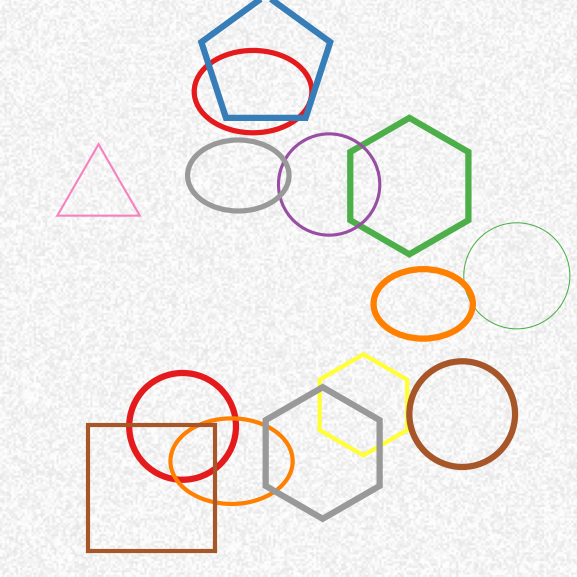[{"shape": "circle", "thickness": 3, "radius": 0.46, "center": [0.316, 0.261]}, {"shape": "oval", "thickness": 2.5, "radius": 0.51, "center": [0.438, 0.841]}, {"shape": "pentagon", "thickness": 3, "radius": 0.59, "center": [0.46, 0.89]}, {"shape": "circle", "thickness": 0.5, "radius": 0.46, "center": [0.895, 0.522]}, {"shape": "hexagon", "thickness": 3, "radius": 0.59, "center": [0.709, 0.677]}, {"shape": "circle", "thickness": 1.5, "radius": 0.44, "center": [0.57, 0.68]}, {"shape": "oval", "thickness": 2, "radius": 0.53, "center": [0.401, 0.201]}, {"shape": "oval", "thickness": 3, "radius": 0.43, "center": [0.733, 0.473]}, {"shape": "hexagon", "thickness": 2, "radius": 0.44, "center": [0.629, 0.298]}, {"shape": "circle", "thickness": 3, "radius": 0.46, "center": [0.8, 0.282]}, {"shape": "square", "thickness": 2, "radius": 0.55, "center": [0.262, 0.154]}, {"shape": "triangle", "thickness": 1, "radius": 0.41, "center": [0.171, 0.667]}, {"shape": "oval", "thickness": 2.5, "radius": 0.44, "center": [0.413, 0.695]}, {"shape": "hexagon", "thickness": 3, "radius": 0.57, "center": [0.559, 0.215]}]